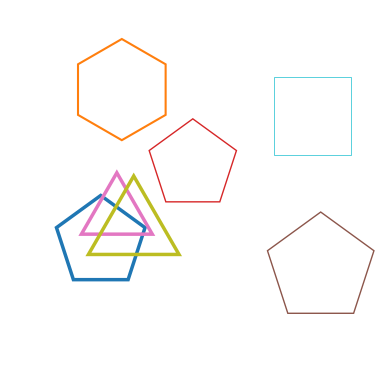[{"shape": "pentagon", "thickness": 2.5, "radius": 0.6, "center": [0.262, 0.371]}, {"shape": "hexagon", "thickness": 1.5, "radius": 0.66, "center": [0.316, 0.767]}, {"shape": "pentagon", "thickness": 1, "radius": 0.6, "center": [0.501, 0.572]}, {"shape": "pentagon", "thickness": 1, "radius": 0.73, "center": [0.833, 0.304]}, {"shape": "triangle", "thickness": 2.5, "radius": 0.53, "center": [0.303, 0.445]}, {"shape": "triangle", "thickness": 2.5, "radius": 0.68, "center": [0.347, 0.407]}, {"shape": "square", "thickness": 0.5, "radius": 0.51, "center": [0.812, 0.699]}]